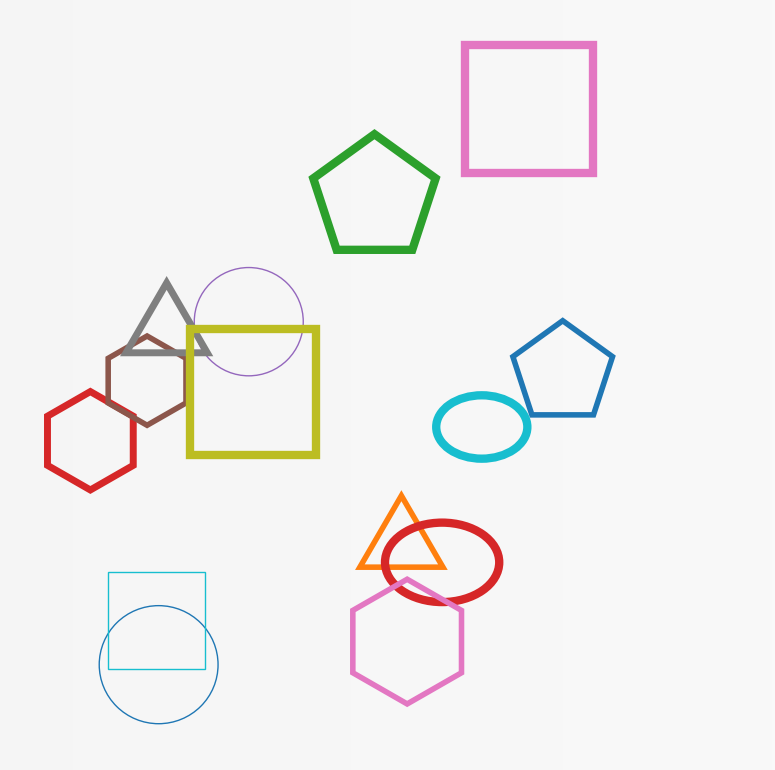[{"shape": "circle", "thickness": 0.5, "radius": 0.38, "center": [0.205, 0.137]}, {"shape": "pentagon", "thickness": 2, "radius": 0.34, "center": [0.726, 0.516]}, {"shape": "triangle", "thickness": 2, "radius": 0.31, "center": [0.518, 0.294]}, {"shape": "pentagon", "thickness": 3, "radius": 0.42, "center": [0.483, 0.743]}, {"shape": "oval", "thickness": 3, "radius": 0.37, "center": [0.57, 0.27]}, {"shape": "hexagon", "thickness": 2.5, "radius": 0.32, "center": [0.117, 0.428]}, {"shape": "circle", "thickness": 0.5, "radius": 0.35, "center": [0.321, 0.582]}, {"shape": "hexagon", "thickness": 2, "radius": 0.29, "center": [0.19, 0.506]}, {"shape": "hexagon", "thickness": 2, "radius": 0.4, "center": [0.525, 0.167]}, {"shape": "square", "thickness": 3, "radius": 0.41, "center": [0.683, 0.858]}, {"shape": "triangle", "thickness": 2.5, "radius": 0.3, "center": [0.215, 0.572]}, {"shape": "square", "thickness": 3, "radius": 0.41, "center": [0.326, 0.491]}, {"shape": "square", "thickness": 0.5, "radius": 0.31, "center": [0.202, 0.194]}, {"shape": "oval", "thickness": 3, "radius": 0.29, "center": [0.622, 0.445]}]